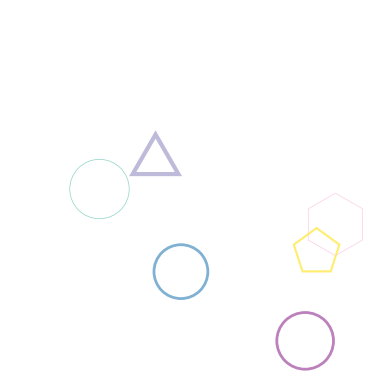[{"shape": "circle", "thickness": 0.5, "radius": 0.39, "center": [0.258, 0.509]}, {"shape": "triangle", "thickness": 3, "radius": 0.34, "center": [0.404, 0.582]}, {"shape": "circle", "thickness": 2, "radius": 0.35, "center": [0.47, 0.294]}, {"shape": "hexagon", "thickness": 0.5, "radius": 0.41, "center": [0.871, 0.417]}, {"shape": "circle", "thickness": 2, "radius": 0.37, "center": [0.793, 0.115]}, {"shape": "pentagon", "thickness": 1.5, "radius": 0.31, "center": [0.822, 0.345]}]